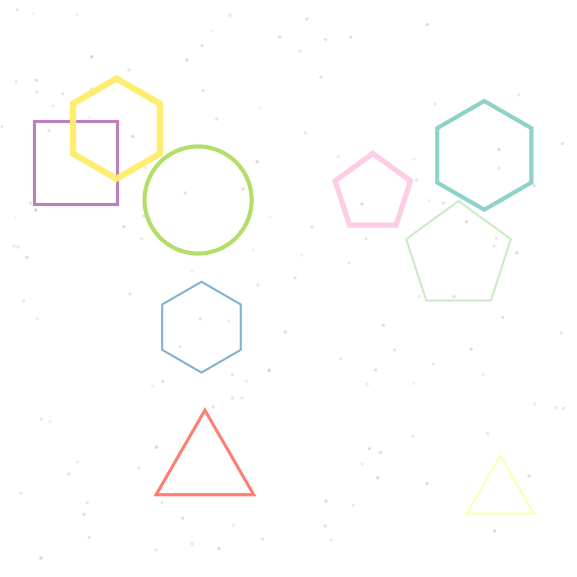[{"shape": "hexagon", "thickness": 2, "radius": 0.47, "center": [0.839, 0.73]}, {"shape": "triangle", "thickness": 1, "radius": 0.33, "center": [0.866, 0.143]}, {"shape": "triangle", "thickness": 1.5, "radius": 0.49, "center": [0.355, 0.191]}, {"shape": "hexagon", "thickness": 1, "radius": 0.39, "center": [0.349, 0.433]}, {"shape": "circle", "thickness": 2, "radius": 0.46, "center": [0.343, 0.653]}, {"shape": "pentagon", "thickness": 2.5, "radius": 0.34, "center": [0.646, 0.665]}, {"shape": "square", "thickness": 1.5, "radius": 0.36, "center": [0.13, 0.718]}, {"shape": "pentagon", "thickness": 1, "radius": 0.48, "center": [0.794, 0.556]}, {"shape": "hexagon", "thickness": 3, "radius": 0.43, "center": [0.202, 0.776]}]